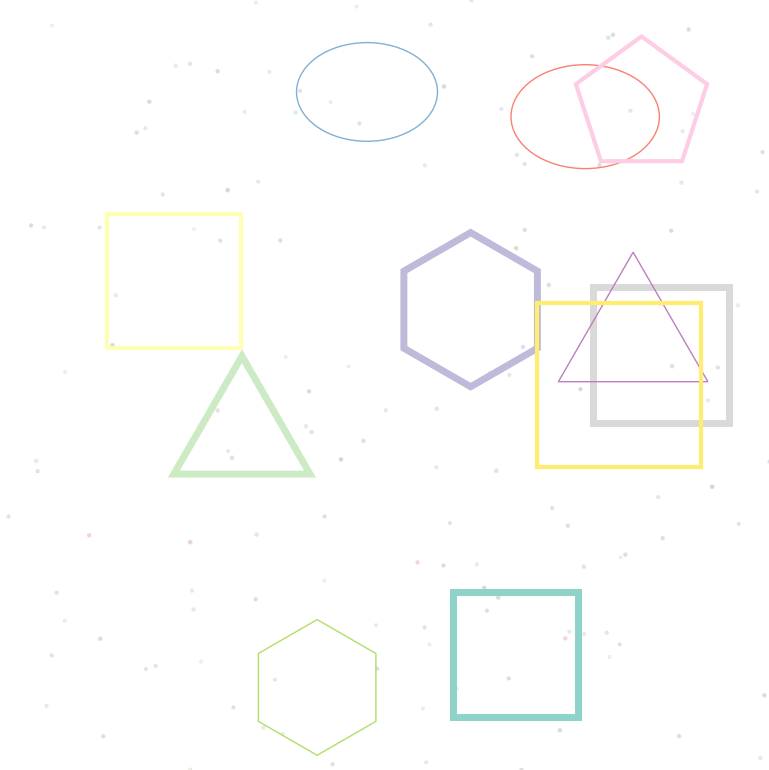[{"shape": "square", "thickness": 2.5, "radius": 0.41, "center": [0.67, 0.15]}, {"shape": "square", "thickness": 1.5, "radius": 0.44, "center": [0.226, 0.635]}, {"shape": "hexagon", "thickness": 2.5, "radius": 0.5, "center": [0.611, 0.598]}, {"shape": "oval", "thickness": 0.5, "radius": 0.48, "center": [0.76, 0.849]}, {"shape": "oval", "thickness": 0.5, "radius": 0.46, "center": [0.477, 0.881]}, {"shape": "hexagon", "thickness": 0.5, "radius": 0.44, "center": [0.412, 0.107]}, {"shape": "pentagon", "thickness": 1.5, "radius": 0.45, "center": [0.833, 0.863]}, {"shape": "square", "thickness": 2.5, "radius": 0.44, "center": [0.859, 0.539]}, {"shape": "triangle", "thickness": 0.5, "radius": 0.56, "center": [0.822, 0.56]}, {"shape": "triangle", "thickness": 2.5, "radius": 0.51, "center": [0.314, 0.435]}, {"shape": "square", "thickness": 1.5, "radius": 0.53, "center": [0.804, 0.5]}]